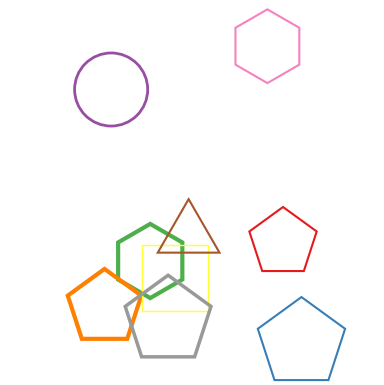[{"shape": "pentagon", "thickness": 1.5, "radius": 0.46, "center": [0.735, 0.37]}, {"shape": "pentagon", "thickness": 1.5, "radius": 0.6, "center": [0.783, 0.109]}, {"shape": "hexagon", "thickness": 3, "radius": 0.48, "center": [0.39, 0.322]}, {"shape": "circle", "thickness": 2, "radius": 0.47, "center": [0.289, 0.768]}, {"shape": "pentagon", "thickness": 3, "radius": 0.5, "center": [0.272, 0.201]}, {"shape": "square", "thickness": 1, "radius": 0.43, "center": [0.455, 0.277]}, {"shape": "triangle", "thickness": 1.5, "radius": 0.46, "center": [0.49, 0.39]}, {"shape": "hexagon", "thickness": 1.5, "radius": 0.48, "center": [0.695, 0.88]}, {"shape": "pentagon", "thickness": 2.5, "radius": 0.59, "center": [0.437, 0.168]}]